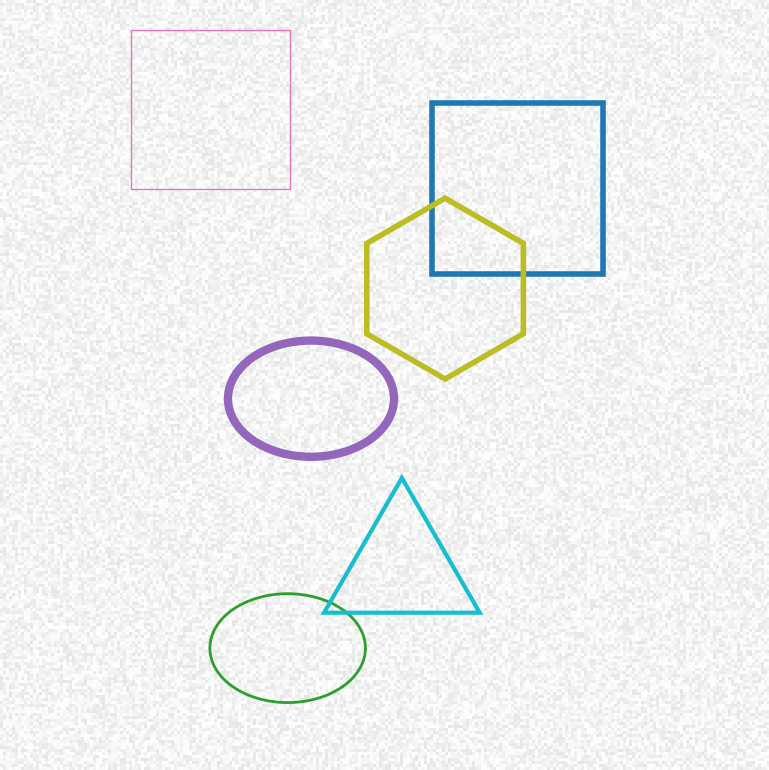[{"shape": "square", "thickness": 2, "radius": 0.56, "center": [0.673, 0.756]}, {"shape": "oval", "thickness": 1, "radius": 0.51, "center": [0.374, 0.158]}, {"shape": "oval", "thickness": 3, "radius": 0.54, "center": [0.404, 0.482]}, {"shape": "square", "thickness": 0.5, "radius": 0.51, "center": [0.273, 0.858]}, {"shape": "hexagon", "thickness": 2, "radius": 0.59, "center": [0.578, 0.625]}, {"shape": "triangle", "thickness": 1.5, "radius": 0.58, "center": [0.522, 0.263]}]